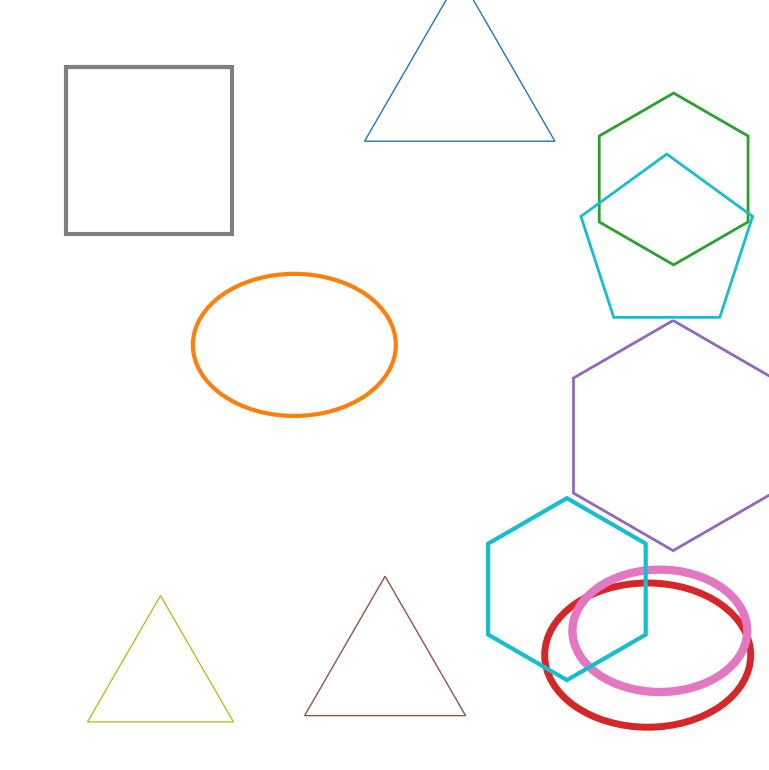[{"shape": "triangle", "thickness": 0.5, "radius": 0.71, "center": [0.597, 0.888]}, {"shape": "oval", "thickness": 1.5, "radius": 0.66, "center": [0.382, 0.552]}, {"shape": "hexagon", "thickness": 1, "radius": 0.56, "center": [0.875, 0.768]}, {"shape": "oval", "thickness": 2.5, "radius": 0.67, "center": [0.841, 0.149]}, {"shape": "hexagon", "thickness": 1, "radius": 0.75, "center": [0.874, 0.434]}, {"shape": "triangle", "thickness": 0.5, "radius": 0.6, "center": [0.5, 0.131]}, {"shape": "oval", "thickness": 3, "radius": 0.57, "center": [0.857, 0.181]}, {"shape": "square", "thickness": 1.5, "radius": 0.54, "center": [0.194, 0.804]}, {"shape": "triangle", "thickness": 0.5, "radius": 0.55, "center": [0.208, 0.117]}, {"shape": "hexagon", "thickness": 1.5, "radius": 0.59, "center": [0.736, 0.235]}, {"shape": "pentagon", "thickness": 1, "radius": 0.59, "center": [0.866, 0.683]}]